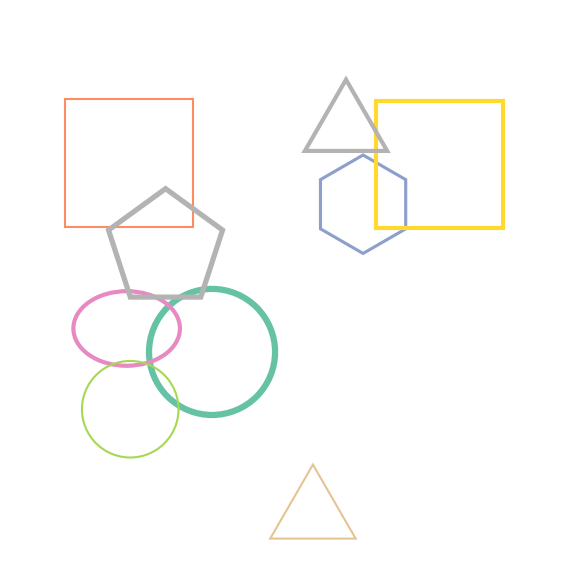[{"shape": "circle", "thickness": 3, "radius": 0.55, "center": [0.367, 0.39]}, {"shape": "square", "thickness": 1, "radius": 0.55, "center": [0.223, 0.717]}, {"shape": "hexagon", "thickness": 1.5, "radius": 0.43, "center": [0.629, 0.645]}, {"shape": "oval", "thickness": 2, "radius": 0.46, "center": [0.219, 0.43]}, {"shape": "circle", "thickness": 1, "radius": 0.42, "center": [0.226, 0.291]}, {"shape": "square", "thickness": 2, "radius": 0.55, "center": [0.761, 0.715]}, {"shape": "triangle", "thickness": 1, "radius": 0.43, "center": [0.542, 0.109]}, {"shape": "pentagon", "thickness": 2.5, "radius": 0.52, "center": [0.287, 0.569]}, {"shape": "triangle", "thickness": 2, "radius": 0.41, "center": [0.599, 0.779]}]